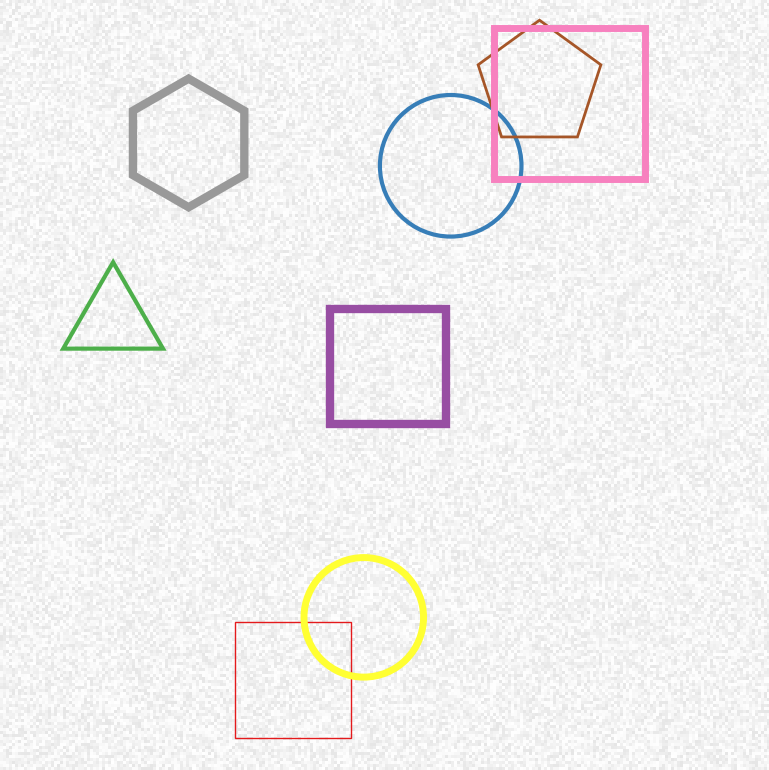[{"shape": "square", "thickness": 0.5, "radius": 0.38, "center": [0.381, 0.117]}, {"shape": "circle", "thickness": 1.5, "radius": 0.46, "center": [0.585, 0.785]}, {"shape": "triangle", "thickness": 1.5, "radius": 0.37, "center": [0.147, 0.585]}, {"shape": "square", "thickness": 3, "radius": 0.38, "center": [0.504, 0.524]}, {"shape": "circle", "thickness": 2.5, "radius": 0.39, "center": [0.472, 0.198]}, {"shape": "pentagon", "thickness": 1, "radius": 0.42, "center": [0.701, 0.89]}, {"shape": "square", "thickness": 2.5, "radius": 0.49, "center": [0.74, 0.865]}, {"shape": "hexagon", "thickness": 3, "radius": 0.42, "center": [0.245, 0.814]}]